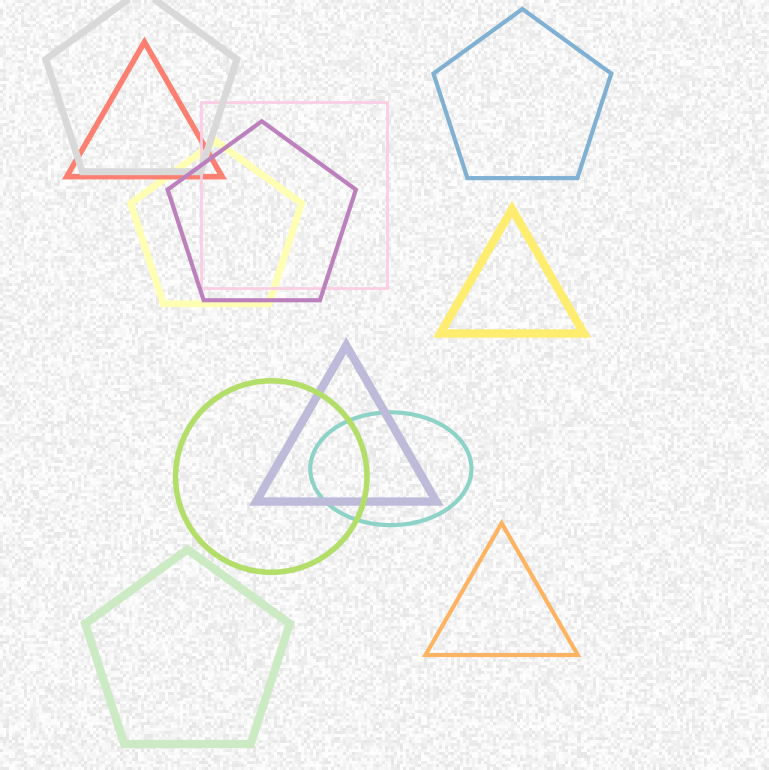[{"shape": "oval", "thickness": 1.5, "radius": 0.52, "center": [0.508, 0.391]}, {"shape": "pentagon", "thickness": 2.5, "radius": 0.58, "center": [0.281, 0.7]}, {"shape": "triangle", "thickness": 3, "radius": 0.68, "center": [0.45, 0.416]}, {"shape": "triangle", "thickness": 2, "radius": 0.58, "center": [0.188, 0.829]}, {"shape": "pentagon", "thickness": 1.5, "radius": 0.61, "center": [0.678, 0.867]}, {"shape": "triangle", "thickness": 1.5, "radius": 0.57, "center": [0.651, 0.206]}, {"shape": "circle", "thickness": 2, "radius": 0.62, "center": [0.352, 0.381]}, {"shape": "square", "thickness": 1, "radius": 0.61, "center": [0.382, 0.747]}, {"shape": "pentagon", "thickness": 2.5, "radius": 0.65, "center": [0.184, 0.883]}, {"shape": "pentagon", "thickness": 1.5, "radius": 0.64, "center": [0.34, 0.714]}, {"shape": "pentagon", "thickness": 3, "radius": 0.7, "center": [0.244, 0.147]}, {"shape": "triangle", "thickness": 3, "radius": 0.54, "center": [0.665, 0.621]}]